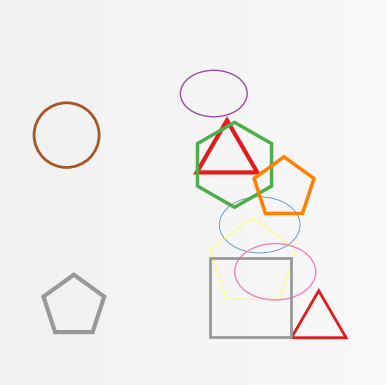[{"shape": "triangle", "thickness": 3, "radius": 0.45, "center": [0.586, 0.597]}, {"shape": "triangle", "thickness": 2, "radius": 0.41, "center": [0.823, 0.163]}, {"shape": "oval", "thickness": 0.5, "radius": 0.52, "center": [0.67, 0.416]}, {"shape": "hexagon", "thickness": 2.5, "radius": 0.55, "center": [0.605, 0.572]}, {"shape": "oval", "thickness": 1, "radius": 0.43, "center": [0.552, 0.757]}, {"shape": "pentagon", "thickness": 2.5, "radius": 0.41, "center": [0.733, 0.511]}, {"shape": "pentagon", "thickness": 0.5, "radius": 0.58, "center": [0.653, 0.317]}, {"shape": "circle", "thickness": 2, "radius": 0.42, "center": [0.172, 0.649]}, {"shape": "oval", "thickness": 1, "radius": 0.52, "center": [0.71, 0.294]}, {"shape": "square", "thickness": 2, "radius": 0.52, "center": [0.647, 0.227]}, {"shape": "pentagon", "thickness": 3, "radius": 0.41, "center": [0.191, 0.204]}]